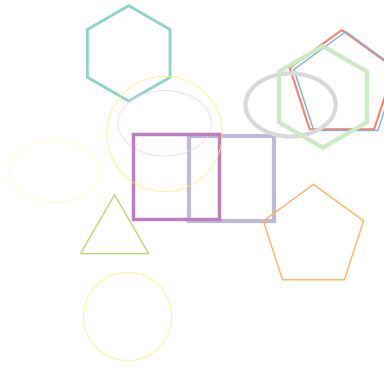[{"shape": "hexagon", "thickness": 2, "radius": 0.62, "center": [0.334, 0.861]}, {"shape": "oval", "thickness": 0.5, "radius": 0.58, "center": [0.141, 0.555]}, {"shape": "square", "thickness": 3, "radius": 0.55, "center": [0.6, 0.536]}, {"shape": "pentagon", "thickness": 1.5, "radius": 0.71, "center": [0.888, 0.78]}, {"shape": "pentagon", "thickness": 1, "radius": 0.71, "center": [0.898, 0.776]}, {"shape": "pentagon", "thickness": 1, "radius": 0.68, "center": [0.814, 0.384]}, {"shape": "triangle", "thickness": 1, "radius": 0.51, "center": [0.298, 0.392]}, {"shape": "oval", "thickness": 0.5, "radius": 0.61, "center": [0.427, 0.68]}, {"shape": "oval", "thickness": 3, "radius": 0.59, "center": [0.755, 0.727]}, {"shape": "square", "thickness": 2.5, "radius": 0.56, "center": [0.458, 0.542]}, {"shape": "hexagon", "thickness": 3, "radius": 0.66, "center": [0.839, 0.748]}, {"shape": "circle", "thickness": 0.5, "radius": 0.57, "center": [0.332, 0.178]}, {"shape": "circle", "thickness": 0.5, "radius": 0.75, "center": [0.427, 0.652]}]